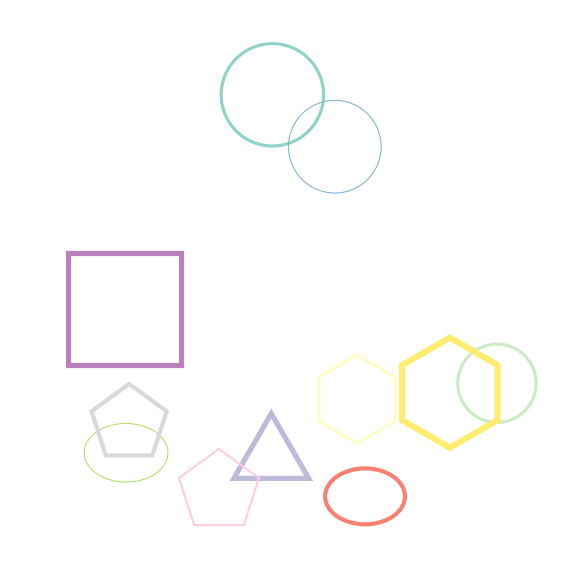[{"shape": "circle", "thickness": 1.5, "radius": 0.44, "center": [0.472, 0.835]}, {"shape": "hexagon", "thickness": 1, "radius": 0.38, "center": [0.618, 0.308]}, {"shape": "triangle", "thickness": 2.5, "radius": 0.37, "center": [0.47, 0.208]}, {"shape": "oval", "thickness": 2, "radius": 0.35, "center": [0.632, 0.14]}, {"shape": "circle", "thickness": 0.5, "radius": 0.4, "center": [0.58, 0.745]}, {"shape": "oval", "thickness": 0.5, "radius": 0.36, "center": [0.218, 0.215]}, {"shape": "pentagon", "thickness": 1, "radius": 0.36, "center": [0.379, 0.149]}, {"shape": "pentagon", "thickness": 2, "radius": 0.34, "center": [0.224, 0.266]}, {"shape": "square", "thickness": 2.5, "radius": 0.49, "center": [0.215, 0.464]}, {"shape": "circle", "thickness": 1.5, "radius": 0.34, "center": [0.861, 0.336]}, {"shape": "hexagon", "thickness": 3, "radius": 0.48, "center": [0.779, 0.319]}]